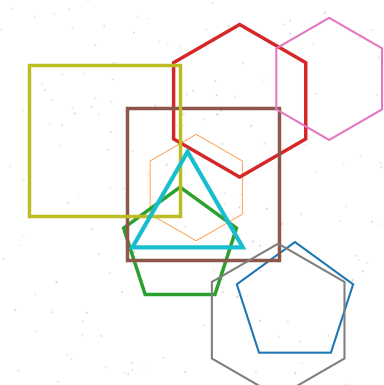[{"shape": "pentagon", "thickness": 1.5, "radius": 0.79, "center": [0.766, 0.212]}, {"shape": "hexagon", "thickness": 0.5, "radius": 0.69, "center": [0.51, 0.513]}, {"shape": "pentagon", "thickness": 2.5, "radius": 0.77, "center": [0.468, 0.36]}, {"shape": "hexagon", "thickness": 2.5, "radius": 0.99, "center": [0.623, 0.738]}, {"shape": "square", "thickness": 2.5, "radius": 0.99, "center": [0.527, 0.523]}, {"shape": "hexagon", "thickness": 1.5, "radius": 0.79, "center": [0.855, 0.795]}, {"shape": "hexagon", "thickness": 1.5, "radius": 0.99, "center": [0.723, 0.168]}, {"shape": "square", "thickness": 2.5, "radius": 0.98, "center": [0.272, 0.635]}, {"shape": "triangle", "thickness": 3, "radius": 0.83, "center": [0.487, 0.44]}]